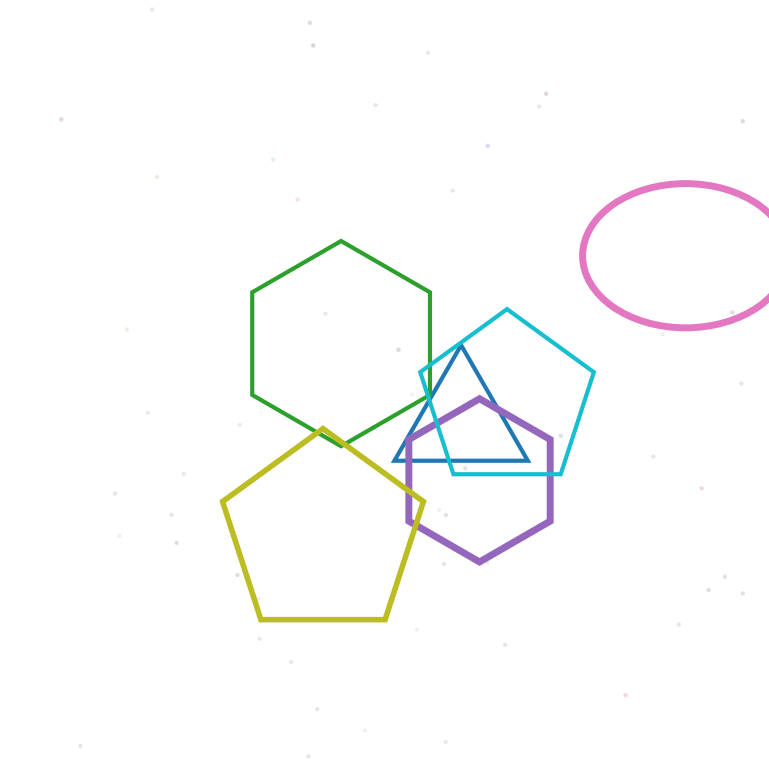[{"shape": "triangle", "thickness": 1.5, "radius": 0.5, "center": [0.599, 0.452]}, {"shape": "hexagon", "thickness": 1.5, "radius": 0.67, "center": [0.443, 0.554]}, {"shape": "hexagon", "thickness": 2.5, "radius": 0.53, "center": [0.623, 0.376]}, {"shape": "oval", "thickness": 2.5, "radius": 0.67, "center": [0.89, 0.668]}, {"shape": "pentagon", "thickness": 2, "radius": 0.69, "center": [0.419, 0.306]}, {"shape": "pentagon", "thickness": 1.5, "radius": 0.59, "center": [0.659, 0.48]}]